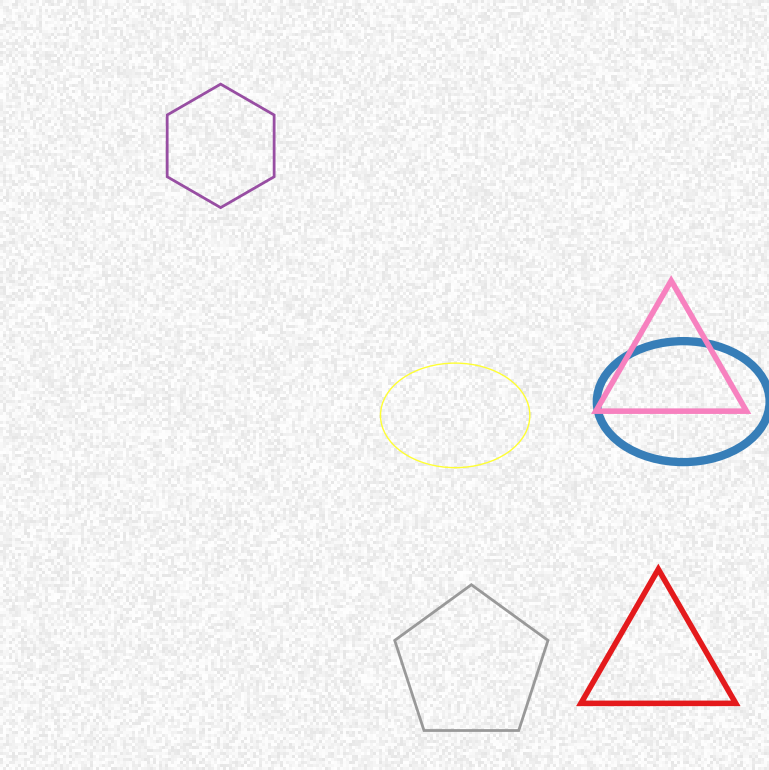[{"shape": "triangle", "thickness": 2, "radius": 0.58, "center": [0.855, 0.145]}, {"shape": "oval", "thickness": 3, "radius": 0.56, "center": [0.887, 0.478]}, {"shape": "hexagon", "thickness": 1, "radius": 0.4, "center": [0.287, 0.811]}, {"shape": "oval", "thickness": 0.5, "radius": 0.48, "center": [0.591, 0.461]}, {"shape": "triangle", "thickness": 2, "radius": 0.56, "center": [0.872, 0.523]}, {"shape": "pentagon", "thickness": 1, "radius": 0.52, "center": [0.612, 0.136]}]